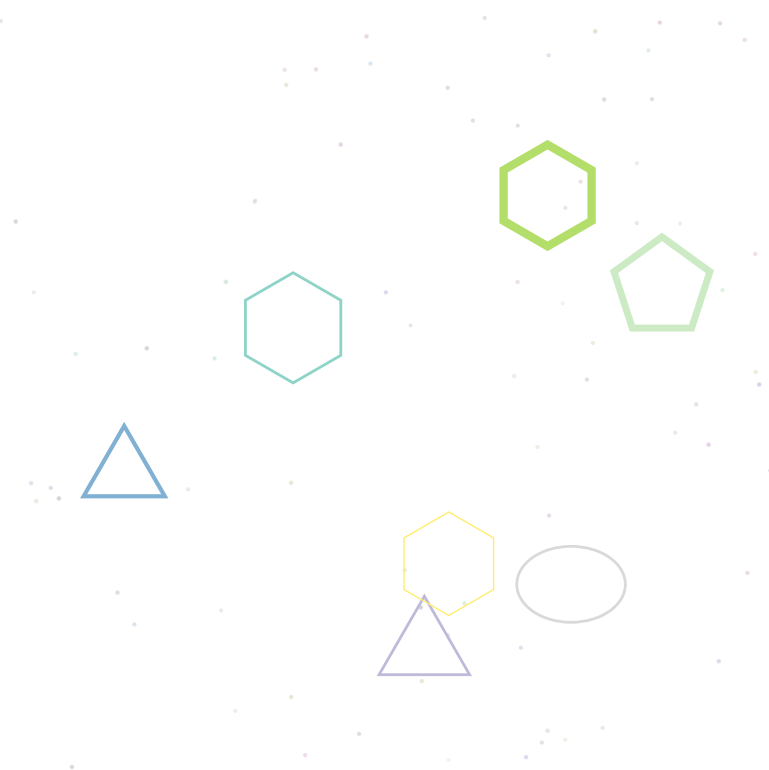[{"shape": "hexagon", "thickness": 1, "radius": 0.36, "center": [0.381, 0.574]}, {"shape": "triangle", "thickness": 1, "radius": 0.34, "center": [0.551, 0.158]}, {"shape": "triangle", "thickness": 1.5, "radius": 0.3, "center": [0.161, 0.386]}, {"shape": "hexagon", "thickness": 3, "radius": 0.33, "center": [0.711, 0.746]}, {"shape": "oval", "thickness": 1, "radius": 0.35, "center": [0.742, 0.241]}, {"shape": "pentagon", "thickness": 2.5, "radius": 0.33, "center": [0.86, 0.627]}, {"shape": "hexagon", "thickness": 0.5, "radius": 0.34, "center": [0.583, 0.268]}]